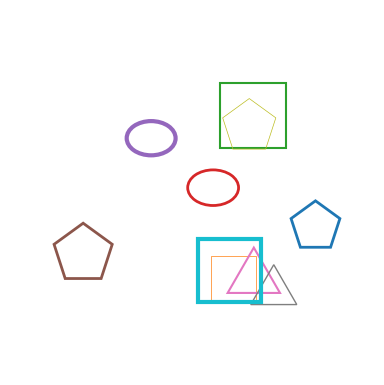[{"shape": "pentagon", "thickness": 2, "radius": 0.33, "center": [0.819, 0.412]}, {"shape": "square", "thickness": 0.5, "radius": 0.3, "center": [0.607, 0.275]}, {"shape": "square", "thickness": 1.5, "radius": 0.42, "center": [0.657, 0.701]}, {"shape": "oval", "thickness": 2, "radius": 0.33, "center": [0.554, 0.512]}, {"shape": "oval", "thickness": 3, "radius": 0.32, "center": [0.393, 0.641]}, {"shape": "pentagon", "thickness": 2, "radius": 0.4, "center": [0.216, 0.341]}, {"shape": "triangle", "thickness": 1.5, "radius": 0.39, "center": [0.659, 0.278]}, {"shape": "triangle", "thickness": 1, "radius": 0.35, "center": [0.711, 0.243]}, {"shape": "pentagon", "thickness": 0.5, "radius": 0.36, "center": [0.647, 0.671]}, {"shape": "square", "thickness": 3, "radius": 0.41, "center": [0.596, 0.296]}]